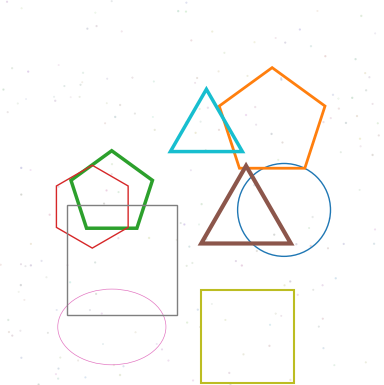[{"shape": "circle", "thickness": 1, "radius": 0.6, "center": [0.738, 0.455]}, {"shape": "pentagon", "thickness": 2, "radius": 0.72, "center": [0.707, 0.68]}, {"shape": "pentagon", "thickness": 2.5, "radius": 0.56, "center": [0.29, 0.497]}, {"shape": "hexagon", "thickness": 1, "radius": 0.54, "center": [0.24, 0.463]}, {"shape": "triangle", "thickness": 3, "radius": 0.67, "center": [0.639, 0.435]}, {"shape": "oval", "thickness": 0.5, "radius": 0.7, "center": [0.29, 0.151]}, {"shape": "square", "thickness": 1, "radius": 0.71, "center": [0.317, 0.325]}, {"shape": "square", "thickness": 1.5, "radius": 0.61, "center": [0.643, 0.126]}, {"shape": "triangle", "thickness": 2.5, "radius": 0.54, "center": [0.536, 0.66]}]